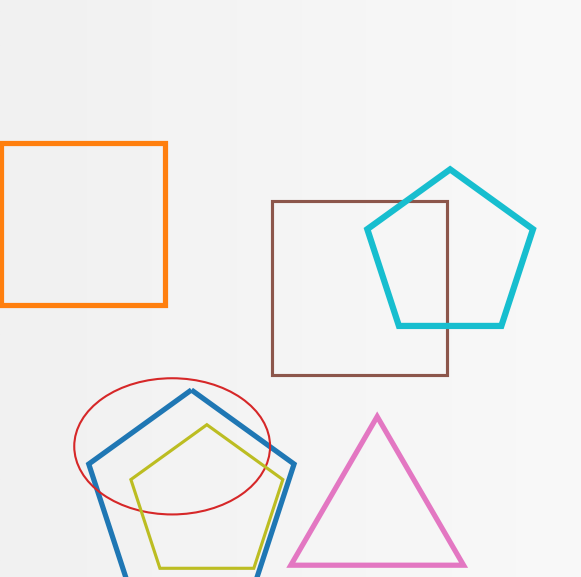[{"shape": "pentagon", "thickness": 2.5, "radius": 0.93, "center": [0.329, 0.138]}, {"shape": "square", "thickness": 2.5, "radius": 0.7, "center": [0.143, 0.612]}, {"shape": "oval", "thickness": 1, "radius": 0.84, "center": [0.296, 0.226]}, {"shape": "square", "thickness": 1.5, "radius": 0.75, "center": [0.618, 0.5]}, {"shape": "triangle", "thickness": 2.5, "radius": 0.86, "center": [0.649, 0.106]}, {"shape": "pentagon", "thickness": 1.5, "radius": 0.69, "center": [0.356, 0.126]}, {"shape": "pentagon", "thickness": 3, "radius": 0.75, "center": [0.774, 0.556]}]